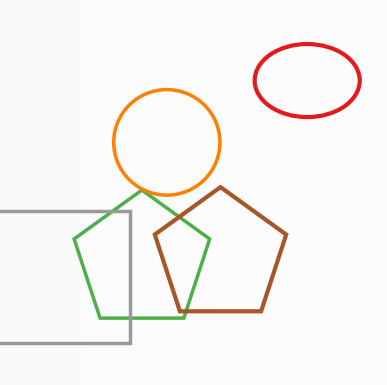[{"shape": "oval", "thickness": 3, "radius": 0.68, "center": [0.793, 0.791]}, {"shape": "pentagon", "thickness": 2.5, "radius": 0.92, "center": [0.366, 0.322]}, {"shape": "circle", "thickness": 2.5, "radius": 0.69, "center": [0.431, 0.63]}, {"shape": "pentagon", "thickness": 3, "radius": 0.89, "center": [0.569, 0.336]}, {"shape": "square", "thickness": 2.5, "radius": 0.85, "center": [0.166, 0.28]}]